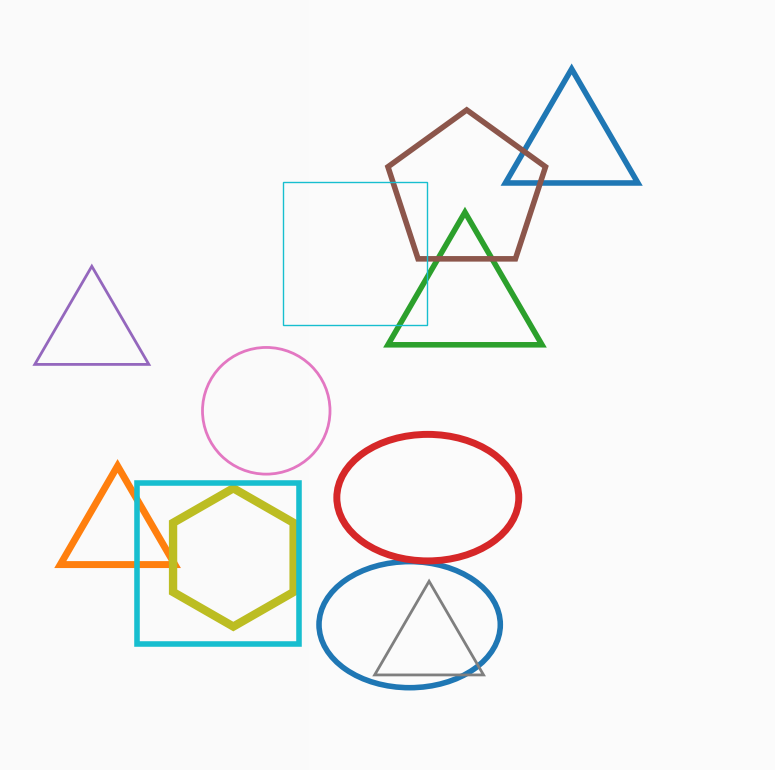[{"shape": "oval", "thickness": 2, "radius": 0.58, "center": [0.529, 0.189]}, {"shape": "triangle", "thickness": 2, "radius": 0.49, "center": [0.738, 0.812]}, {"shape": "triangle", "thickness": 2.5, "radius": 0.43, "center": [0.152, 0.309]}, {"shape": "triangle", "thickness": 2, "radius": 0.57, "center": [0.6, 0.61]}, {"shape": "oval", "thickness": 2.5, "radius": 0.59, "center": [0.552, 0.354]}, {"shape": "triangle", "thickness": 1, "radius": 0.42, "center": [0.118, 0.569]}, {"shape": "pentagon", "thickness": 2, "radius": 0.53, "center": [0.602, 0.75]}, {"shape": "circle", "thickness": 1, "radius": 0.41, "center": [0.344, 0.467]}, {"shape": "triangle", "thickness": 1, "radius": 0.41, "center": [0.554, 0.164]}, {"shape": "hexagon", "thickness": 3, "radius": 0.45, "center": [0.301, 0.276]}, {"shape": "square", "thickness": 0.5, "radius": 0.47, "center": [0.458, 0.671]}, {"shape": "square", "thickness": 2, "radius": 0.52, "center": [0.281, 0.268]}]